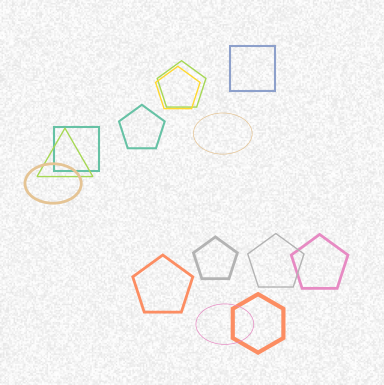[{"shape": "pentagon", "thickness": 1.5, "radius": 0.31, "center": [0.368, 0.665]}, {"shape": "square", "thickness": 1.5, "radius": 0.29, "center": [0.199, 0.613]}, {"shape": "hexagon", "thickness": 3, "radius": 0.38, "center": [0.67, 0.16]}, {"shape": "pentagon", "thickness": 2, "radius": 0.41, "center": [0.423, 0.256]}, {"shape": "square", "thickness": 1.5, "radius": 0.29, "center": [0.656, 0.822]}, {"shape": "oval", "thickness": 0.5, "radius": 0.38, "center": [0.584, 0.158]}, {"shape": "pentagon", "thickness": 2, "radius": 0.39, "center": [0.83, 0.314]}, {"shape": "triangle", "thickness": 1, "radius": 0.42, "center": [0.169, 0.583]}, {"shape": "pentagon", "thickness": 1, "radius": 0.33, "center": [0.472, 0.776]}, {"shape": "pentagon", "thickness": 1, "radius": 0.3, "center": [0.462, 0.767]}, {"shape": "oval", "thickness": 2, "radius": 0.37, "center": [0.138, 0.523]}, {"shape": "oval", "thickness": 0.5, "radius": 0.38, "center": [0.579, 0.653]}, {"shape": "pentagon", "thickness": 2, "radius": 0.3, "center": [0.559, 0.325]}, {"shape": "pentagon", "thickness": 1, "radius": 0.38, "center": [0.717, 0.317]}]